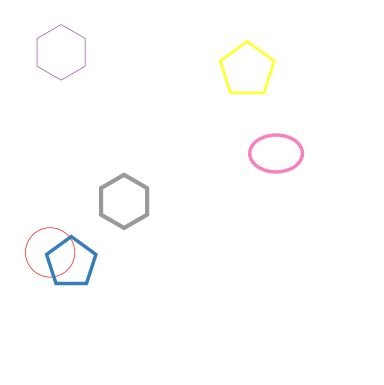[{"shape": "circle", "thickness": 0.5, "radius": 0.32, "center": [0.13, 0.344]}, {"shape": "pentagon", "thickness": 2.5, "radius": 0.34, "center": [0.185, 0.318]}, {"shape": "hexagon", "thickness": 0.5, "radius": 0.36, "center": [0.159, 0.864]}, {"shape": "pentagon", "thickness": 2, "radius": 0.37, "center": [0.642, 0.819]}, {"shape": "oval", "thickness": 2.5, "radius": 0.34, "center": [0.717, 0.601]}, {"shape": "hexagon", "thickness": 3, "radius": 0.35, "center": [0.322, 0.477]}]